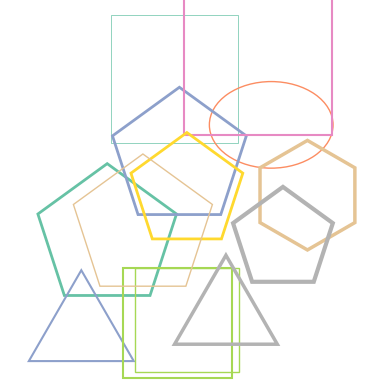[{"shape": "square", "thickness": 0.5, "radius": 0.83, "center": [0.454, 0.795]}, {"shape": "pentagon", "thickness": 2, "radius": 0.95, "center": [0.278, 0.386]}, {"shape": "oval", "thickness": 1, "radius": 0.8, "center": [0.704, 0.676]}, {"shape": "pentagon", "thickness": 2, "radius": 0.91, "center": [0.466, 0.591]}, {"shape": "triangle", "thickness": 1.5, "radius": 0.79, "center": [0.211, 0.141]}, {"shape": "square", "thickness": 1.5, "radius": 0.96, "center": [0.671, 0.84]}, {"shape": "square", "thickness": 1.5, "radius": 0.71, "center": [0.46, 0.161]}, {"shape": "square", "thickness": 1, "radius": 0.68, "center": [0.486, 0.169]}, {"shape": "pentagon", "thickness": 2, "radius": 0.76, "center": [0.485, 0.503]}, {"shape": "hexagon", "thickness": 2.5, "radius": 0.71, "center": [0.799, 0.493]}, {"shape": "pentagon", "thickness": 1, "radius": 0.95, "center": [0.371, 0.41]}, {"shape": "triangle", "thickness": 2.5, "radius": 0.77, "center": [0.587, 0.183]}, {"shape": "pentagon", "thickness": 3, "radius": 0.68, "center": [0.735, 0.378]}]